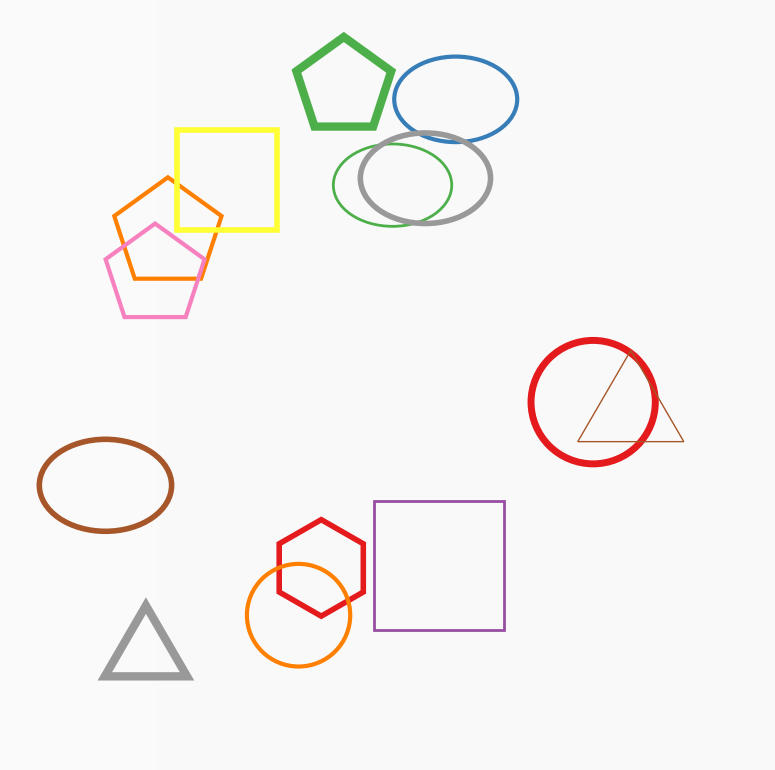[{"shape": "hexagon", "thickness": 2, "radius": 0.31, "center": [0.415, 0.262]}, {"shape": "circle", "thickness": 2.5, "radius": 0.4, "center": [0.765, 0.478]}, {"shape": "oval", "thickness": 1.5, "radius": 0.4, "center": [0.588, 0.871]}, {"shape": "oval", "thickness": 1, "radius": 0.38, "center": [0.506, 0.76]}, {"shape": "pentagon", "thickness": 3, "radius": 0.32, "center": [0.444, 0.888]}, {"shape": "square", "thickness": 1, "radius": 0.42, "center": [0.566, 0.265]}, {"shape": "pentagon", "thickness": 1.5, "radius": 0.36, "center": [0.217, 0.697]}, {"shape": "circle", "thickness": 1.5, "radius": 0.33, "center": [0.385, 0.201]}, {"shape": "square", "thickness": 2, "radius": 0.32, "center": [0.293, 0.766]}, {"shape": "oval", "thickness": 2, "radius": 0.43, "center": [0.136, 0.37]}, {"shape": "triangle", "thickness": 0.5, "radius": 0.39, "center": [0.814, 0.466]}, {"shape": "pentagon", "thickness": 1.5, "radius": 0.34, "center": [0.2, 0.643]}, {"shape": "oval", "thickness": 2, "radius": 0.42, "center": [0.549, 0.769]}, {"shape": "triangle", "thickness": 3, "radius": 0.31, "center": [0.188, 0.152]}]